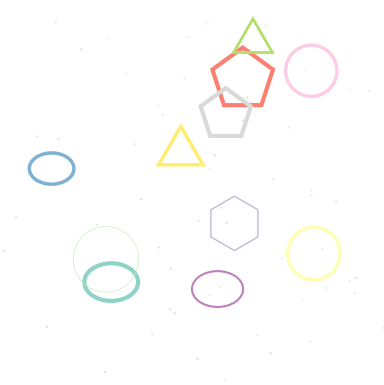[{"shape": "oval", "thickness": 3, "radius": 0.35, "center": [0.289, 0.267]}, {"shape": "circle", "thickness": 2.5, "radius": 0.34, "center": [0.815, 0.341]}, {"shape": "hexagon", "thickness": 1, "radius": 0.35, "center": [0.609, 0.42]}, {"shape": "pentagon", "thickness": 3, "radius": 0.41, "center": [0.63, 0.794]}, {"shape": "oval", "thickness": 2.5, "radius": 0.29, "center": [0.134, 0.562]}, {"shape": "triangle", "thickness": 2, "radius": 0.29, "center": [0.657, 0.893]}, {"shape": "circle", "thickness": 2.5, "radius": 0.33, "center": [0.808, 0.816]}, {"shape": "pentagon", "thickness": 3, "radius": 0.34, "center": [0.586, 0.702]}, {"shape": "oval", "thickness": 1.5, "radius": 0.33, "center": [0.565, 0.249]}, {"shape": "circle", "thickness": 0.5, "radius": 0.43, "center": [0.275, 0.326]}, {"shape": "triangle", "thickness": 2.5, "radius": 0.33, "center": [0.47, 0.605]}]